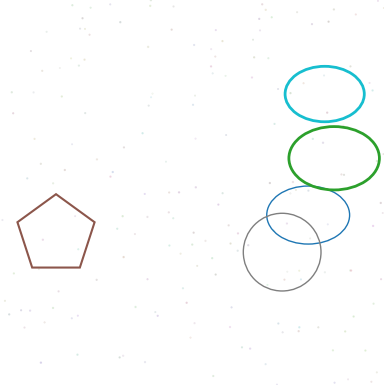[{"shape": "oval", "thickness": 1, "radius": 0.54, "center": [0.8, 0.441]}, {"shape": "oval", "thickness": 2, "radius": 0.59, "center": [0.868, 0.589]}, {"shape": "pentagon", "thickness": 1.5, "radius": 0.53, "center": [0.145, 0.39]}, {"shape": "circle", "thickness": 1, "radius": 0.5, "center": [0.733, 0.345]}, {"shape": "oval", "thickness": 2, "radius": 0.51, "center": [0.843, 0.756]}]